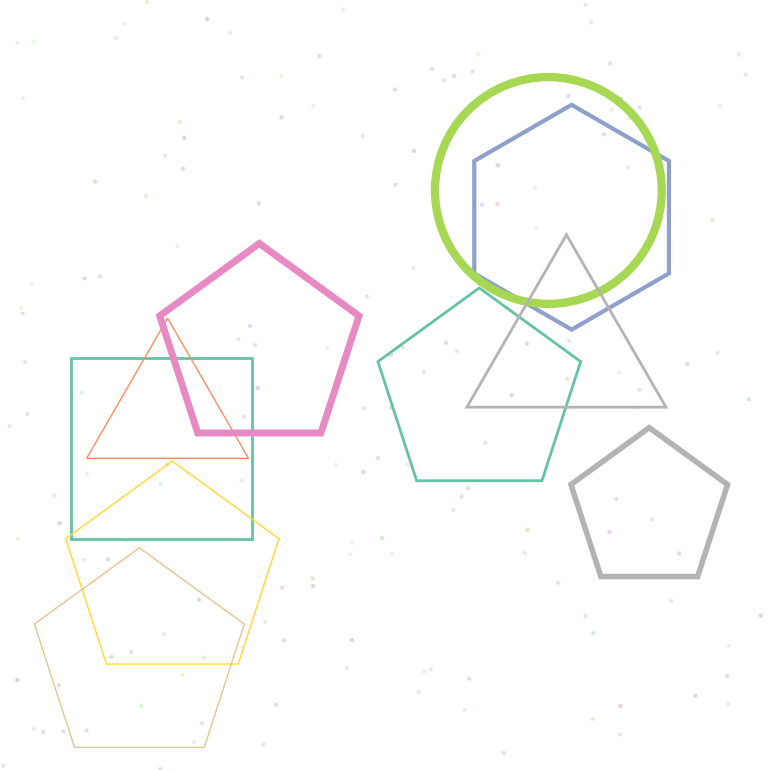[{"shape": "square", "thickness": 1, "radius": 0.59, "center": [0.21, 0.418]}, {"shape": "pentagon", "thickness": 1, "radius": 0.69, "center": [0.622, 0.488]}, {"shape": "triangle", "thickness": 0.5, "radius": 0.61, "center": [0.218, 0.465]}, {"shape": "hexagon", "thickness": 1.5, "radius": 0.73, "center": [0.742, 0.718]}, {"shape": "pentagon", "thickness": 2.5, "radius": 0.68, "center": [0.337, 0.548]}, {"shape": "circle", "thickness": 3, "radius": 0.74, "center": [0.712, 0.753]}, {"shape": "pentagon", "thickness": 0.5, "radius": 0.73, "center": [0.224, 0.255]}, {"shape": "pentagon", "thickness": 0.5, "radius": 0.72, "center": [0.181, 0.145]}, {"shape": "pentagon", "thickness": 2, "radius": 0.53, "center": [0.843, 0.338]}, {"shape": "triangle", "thickness": 1, "radius": 0.75, "center": [0.736, 0.546]}]